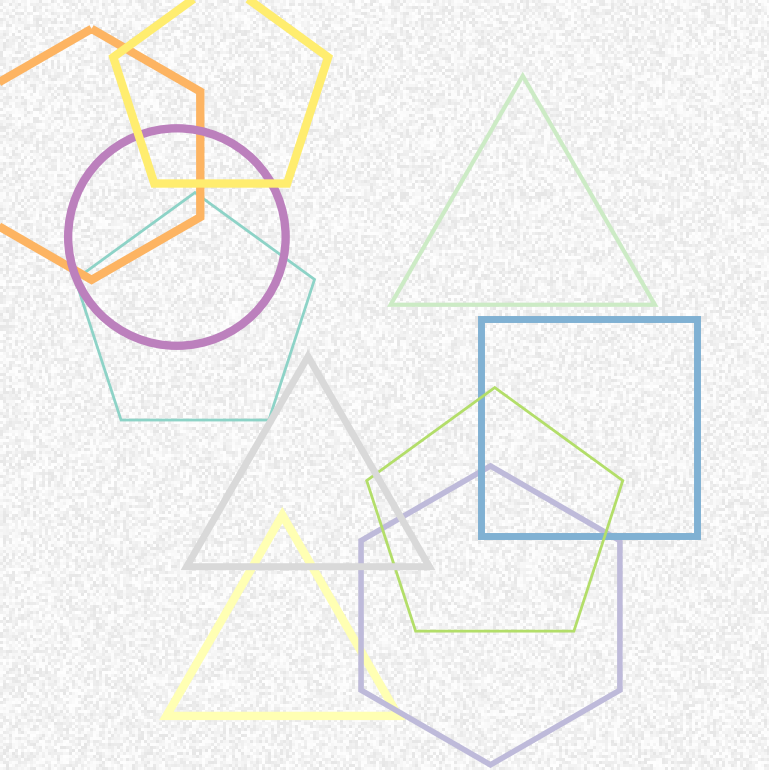[{"shape": "pentagon", "thickness": 1, "radius": 0.82, "center": [0.253, 0.587]}, {"shape": "triangle", "thickness": 3, "radius": 0.87, "center": [0.367, 0.157]}, {"shape": "hexagon", "thickness": 2, "radius": 0.97, "center": [0.637, 0.201]}, {"shape": "square", "thickness": 2.5, "radius": 0.7, "center": [0.765, 0.445]}, {"shape": "hexagon", "thickness": 3, "radius": 0.81, "center": [0.119, 0.8]}, {"shape": "pentagon", "thickness": 1, "radius": 0.87, "center": [0.643, 0.322]}, {"shape": "triangle", "thickness": 2.5, "radius": 0.91, "center": [0.4, 0.355]}, {"shape": "circle", "thickness": 3, "radius": 0.71, "center": [0.23, 0.692]}, {"shape": "triangle", "thickness": 1.5, "radius": 0.99, "center": [0.679, 0.703]}, {"shape": "pentagon", "thickness": 3, "radius": 0.73, "center": [0.287, 0.88]}]